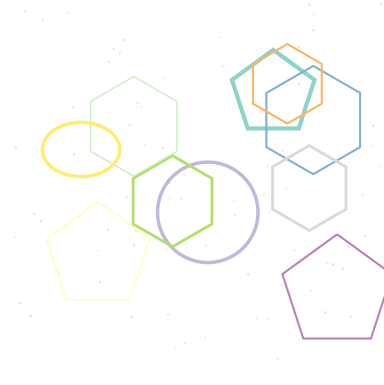[{"shape": "pentagon", "thickness": 3, "radius": 0.56, "center": [0.71, 0.758]}, {"shape": "pentagon", "thickness": 1, "radius": 0.7, "center": [0.255, 0.336]}, {"shape": "circle", "thickness": 2.5, "radius": 0.65, "center": [0.54, 0.449]}, {"shape": "hexagon", "thickness": 1.5, "radius": 0.7, "center": [0.814, 0.688]}, {"shape": "hexagon", "thickness": 1.5, "radius": 0.52, "center": [0.746, 0.782]}, {"shape": "hexagon", "thickness": 2, "radius": 0.59, "center": [0.448, 0.477]}, {"shape": "hexagon", "thickness": 2, "radius": 0.55, "center": [0.803, 0.512]}, {"shape": "pentagon", "thickness": 1.5, "radius": 0.75, "center": [0.876, 0.242]}, {"shape": "hexagon", "thickness": 1, "radius": 0.65, "center": [0.347, 0.672]}, {"shape": "oval", "thickness": 2.5, "radius": 0.5, "center": [0.211, 0.612]}]